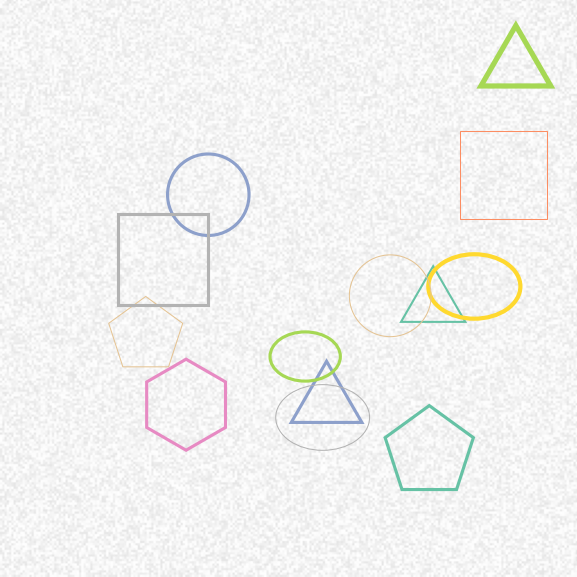[{"shape": "pentagon", "thickness": 1.5, "radius": 0.4, "center": [0.743, 0.216]}, {"shape": "triangle", "thickness": 1, "radius": 0.32, "center": [0.75, 0.474]}, {"shape": "square", "thickness": 0.5, "radius": 0.38, "center": [0.872, 0.696]}, {"shape": "circle", "thickness": 1.5, "radius": 0.35, "center": [0.361, 0.662]}, {"shape": "triangle", "thickness": 1.5, "radius": 0.35, "center": [0.565, 0.303]}, {"shape": "hexagon", "thickness": 1.5, "radius": 0.39, "center": [0.322, 0.298]}, {"shape": "oval", "thickness": 1.5, "radius": 0.3, "center": [0.528, 0.382]}, {"shape": "triangle", "thickness": 2.5, "radius": 0.35, "center": [0.893, 0.885]}, {"shape": "oval", "thickness": 2, "radius": 0.4, "center": [0.821, 0.503]}, {"shape": "pentagon", "thickness": 0.5, "radius": 0.34, "center": [0.252, 0.418]}, {"shape": "circle", "thickness": 0.5, "radius": 0.35, "center": [0.676, 0.487]}, {"shape": "square", "thickness": 1.5, "radius": 0.39, "center": [0.283, 0.55]}, {"shape": "oval", "thickness": 0.5, "radius": 0.41, "center": [0.559, 0.276]}]